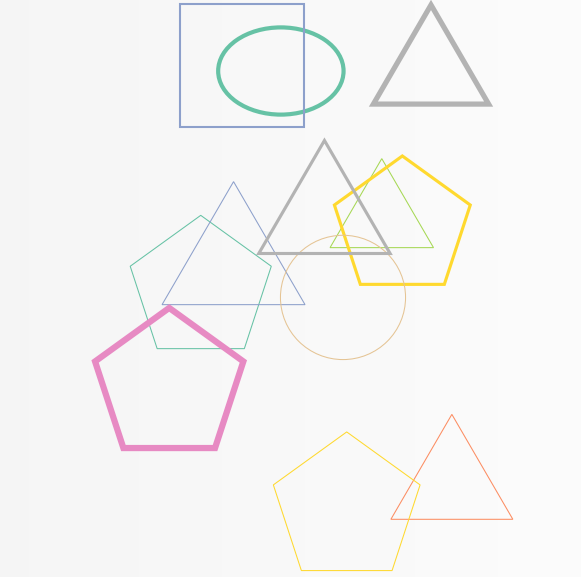[{"shape": "oval", "thickness": 2, "radius": 0.54, "center": [0.483, 0.876]}, {"shape": "pentagon", "thickness": 0.5, "radius": 0.64, "center": [0.345, 0.499]}, {"shape": "triangle", "thickness": 0.5, "radius": 0.61, "center": [0.777, 0.16]}, {"shape": "square", "thickness": 1, "radius": 0.53, "center": [0.417, 0.886]}, {"shape": "triangle", "thickness": 0.5, "radius": 0.71, "center": [0.402, 0.543]}, {"shape": "pentagon", "thickness": 3, "radius": 0.67, "center": [0.291, 0.332]}, {"shape": "triangle", "thickness": 0.5, "radius": 0.51, "center": [0.657, 0.622]}, {"shape": "pentagon", "thickness": 0.5, "radius": 0.66, "center": [0.597, 0.118]}, {"shape": "pentagon", "thickness": 1.5, "radius": 0.61, "center": [0.692, 0.606]}, {"shape": "circle", "thickness": 0.5, "radius": 0.54, "center": [0.59, 0.484]}, {"shape": "triangle", "thickness": 2.5, "radius": 0.57, "center": [0.742, 0.876]}, {"shape": "triangle", "thickness": 1.5, "radius": 0.65, "center": [0.558, 0.625]}]